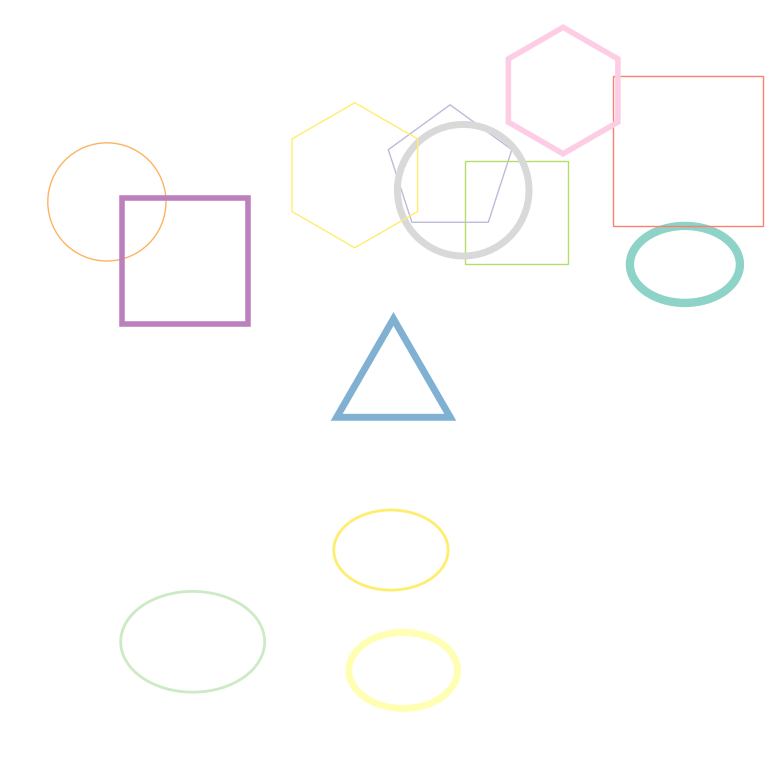[{"shape": "oval", "thickness": 3, "radius": 0.36, "center": [0.889, 0.657]}, {"shape": "oval", "thickness": 2.5, "radius": 0.35, "center": [0.524, 0.129]}, {"shape": "pentagon", "thickness": 0.5, "radius": 0.42, "center": [0.585, 0.78]}, {"shape": "square", "thickness": 0.5, "radius": 0.49, "center": [0.894, 0.804]}, {"shape": "triangle", "thickness": 2.5, "radius": 0.43, "center": [0.511, 0.501]}, {"shape": "circle", "thickness": 0.5, "radius": 0.38, "center": [0.139, 0.738]}, {"shape": "square", "thickness": 0.5, "radius": 0.34, "center": [0.671, 0.724]}, {"shape": "hexagon", "thickness": 2, "radius": 0.41, "center": [0.731, 0.882]}, {"shape": "circle", "thickness": 2.5, "radius": 0.43, "center": [0.602, 0.753]}, {"shape": "square", "thickness": 2, "radius": 0.41, "center": [0.24, 0.661]}, {"shape": "oval", "thickness": 1, "radius": 0.47, "center": [0.25, 0.167]}, {"shape": "hexagon", "thickness": 0.5, "radius": 0.47, "center": [0.461, 0.772]}, {"shape": "oval", "thickness": 1, "radius": 0.37, "center": [0.508, 0.286]}]